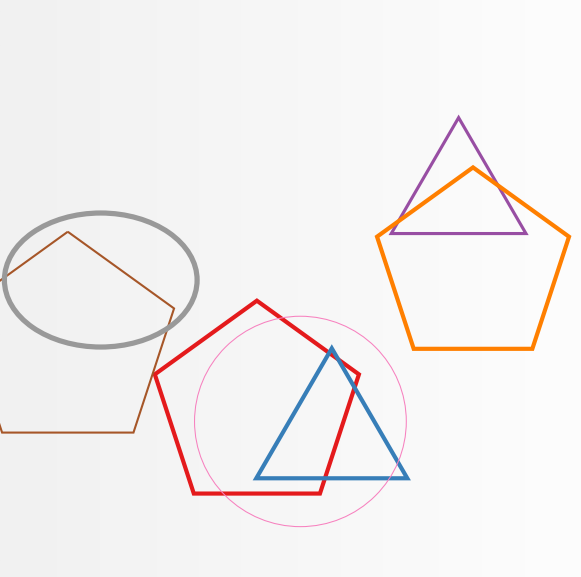[{"shape": "pentagon", "thickness": 2, "radius": 0.92, "center": [0.442, 0.294]}, {"shape": "triangle", "thickness": 2, "radius": 0.75, "center": [0.571, 0.246]}, {"shape": "triangle", "thickness": 1.5, "radius": 0.67, "center": [0.789, 0.662]}, {"shape": "pentagon", "thickness": 2, "radius": 0.87, "center": [0.814, 0.536]}, {"shape": "pentagon", "thickness": 1, "radius": 0.96, "center": [0.117, 0.406]}, {"shape": "circle", "thickness": 0.5, "radius": 0.91, "center": [0.517, 0.269]}, {"shape": "oval", "thickness": 2.5, "radius": 0.83, "center": [0.173, 0.514]}]